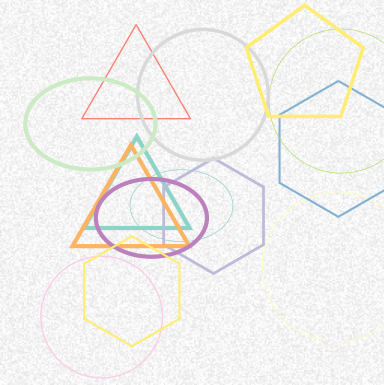[{"shape": "oval", "thickness": 0.5, "radius": 0.67, "center": [0.471, 0.466]}, {"shape": "triangle", "thickness": 3, "radius": 0.79, "center": [0.355, 0.487]}, {"shape": "circle", "thickness": 0.5, "radius": 0.97, "center": [0.876, 0.307]}, {"shape": "hexagon", "thickness": 2, "radius": 0.75, "center": [0.555, 0.439]}, {"shape": "triangle", "thickness": 1, "radius": 0.81, "center": [0.354, 0.773]}, {"shape": "hexagon", "thickness": 1.5, "radius": 0.88, "center": [0.879, 0.613]}, {"shape": "triangle", "thickness": 3, "radius": 0.88, "center": [0.34, 0.448]}, {"shape": "circle", "thickness": 0.5, "radius": 0.94, "center": [0.886, 0.737]}, {"shape": "circle", "thickness": 1, "radius": 0.79, "center": [0.264, 0.176]}, {"shape": "circle", "thickness": 2.5, "radius": 0.85, "center": [0.527, 0.754]}, {"shape": "oval", "thickness": 3, "radius": 0.72, "center": [0.393, 0.434]}, {"shape": "oval", "thickness": 3, "radius": 0.85, "center": [0.235, 0.678]}, {"shape": "hexagon", "thickness": 1.5, "radius": 0.71, "center": [0.342, 0.244]}, {"shape": "pentagon", "thickness": 2.5, "radius": 0.8, "center": [0.792, 0.827]}]